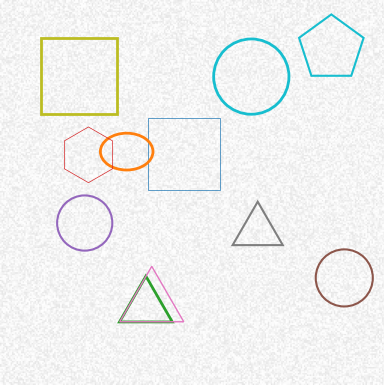[{"shape": "square", "thickness": 0.5, "radius": 0.46, "center": [0.478, 0.601]}, {"shape": "oval", "thickness": 2, "radius": 0.34, "center": [0.329, 0.606]}, {"shape": "triangle", "thickness": 2, "radius": 0.4, "center": [0.379, 0.203]}, {"shape": "hexagon", "thickness": 0.5, "radius": 0.36, "center": [0.23, 0.598]}, {"shape": "circle", "thickness": 1.5, "radius": 0.36, "center": [0.22, 0.421]}, {"shape": "circle", "thickness": 1.5, "radius": 0.37, "center": [0.894, 0.278]}, {"shape": "triangle", "thickness": 1, "radius": 0.48, "center": [0.394, 0.212]}, {"shape": "triangle", "thickness": 1.5, "radius": 0.38, "center": [0.669, 0.401]}, {"shape": "square", "thickness": 2, "radius": 0.49, "center": [0.205, 0.804]}, {"shape": "circle", "thickness": 2, "radius": 0.49, "center": [0.653, 0.801]}, {"shape": "pentagon", "thickness": 1.5, "radius": 0.44, "center": [0.861, 0.874]}]